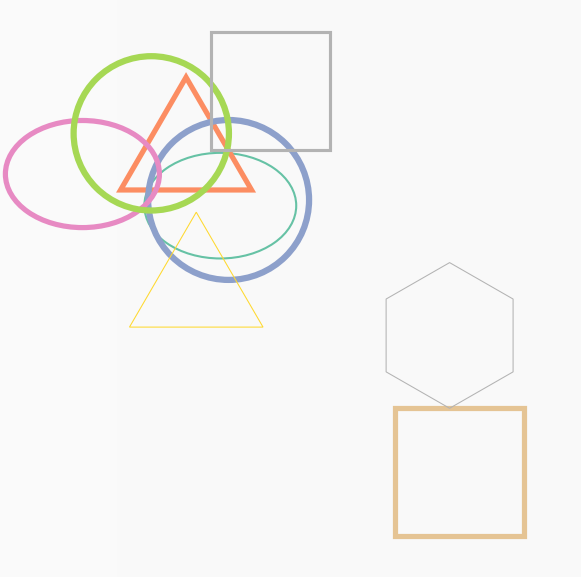[{"shape": "oval", "thickness": 1, "radius": 0.65, "center": [0.379, 0.643]}, {"shape": "triangle", "thickness": 2.5, "radius": 0.65, "center": [0.32, 0.735]}, {"shape": "circle", "thickness": 3, "radius": 0.69, "center": [0.393, 0.653]}, {"shape": "oval", "thickness": 2.5, "radius": 0.66, "center": [0.142, 0.698]}, {"shape": "circle", "thickness": 3, "radius": 0.67, "center": [0.26, 0.768]}, {"shape": "triangle", "thickness": 0.5, "radius": 0.66, "center": [0.338, 0.499]}, {"shape": "square", "thickness": 2.5, "radius": 0.56, "center": [0.79, 0.182]}, {"shape": "square", "thickness": 1.5, "radius": 0.51, "center": [0.466, 0.841]}, {"shape": "hexagon", "thickness": 0.5, "radius": 0.63, "center": [0.774, 0.418]}]